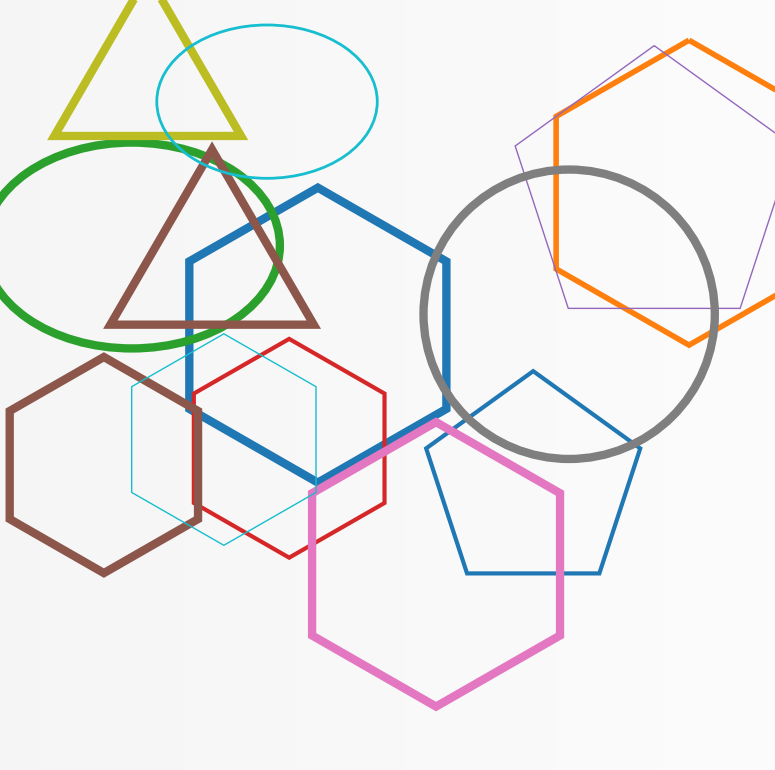[{"shape": "pentagon", "thickness": 1.5, "radius": 0.73, "center": [0.688, 0.373]}, {"shape": "hexagon", "thickness": 3, "radius": 0.96, "center": [0.41, 0.565]}, {"shape": "hexagon", "thickness": 2, "radius": 0.99, "center": [0.889, 0.75]}, {"shape": "oval", "thickness": 3, "radius": 0.95, "center": [0.17, 0.681]}, {"shape": "hexagon", "thickness": 1.5, "radius": 0.71, "center": [0.373, 0.418]}, {"shape": "pentagon", "thickness": 0.5, "radius": 0.94, "center": [0.844, 0.752]}, {"shape": "triangle", "thickness": 3, "radius": 0.76, "center": [0.274, 0.654]}, {"shape": "hexagon", "thickness": 3, "radius": 0.7, "center": [0.134, 0.396]}, {"shape": "hexagon", "thickness": 3, "radius": 0.92, "center": [0.563, 0.267]}, {"shape": "circle", "thickness": 3, "radius": 0.94, "center": [0.734, 0.592]}, {"shape": "triangle", "thickness": 3, "radius": 0.7, "center": [0.191, 0.893]}, {"shape": "hexagon", "thickness": 0.5, "radius": 0.69, "center": [0.289, 0.429]}, {"shape": "oval", "thickness": 1, "radius": 0.71, "center": [0.345, 0.868]}]